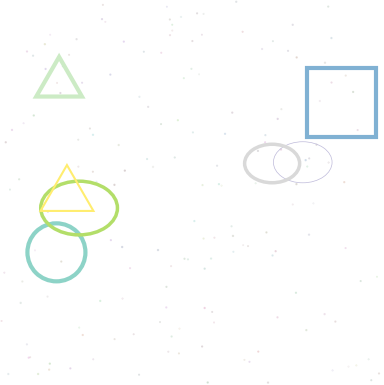[{"shape": "circle", "thickness": 3, "radius": 0.38, "center": [0.147, 0.345]}, {"shape": "oval", "thickness": 0.5, "radius": 0.38, "center": [0.786, 0.579]}, {"shape": "square", "thickness": 3, "radius": 0.45, "center": [0.886, 0.734]}, {"shape": "oval", "thickness": 2.5, "radius": 0.5, "center": [0.205, 0.46]}, {"shape": "oval", "thickness": 2.5, "radius": 0.36, "center": [0.707, 0.575]}, {"shape": "triangle", "thickness": 3, "radius": 0.34, "center": [0.154, 0.784]}, {"shape": "triangle", "thickness": 1.5, "radius": 0.4, "center": [0.174, 0.492]}]